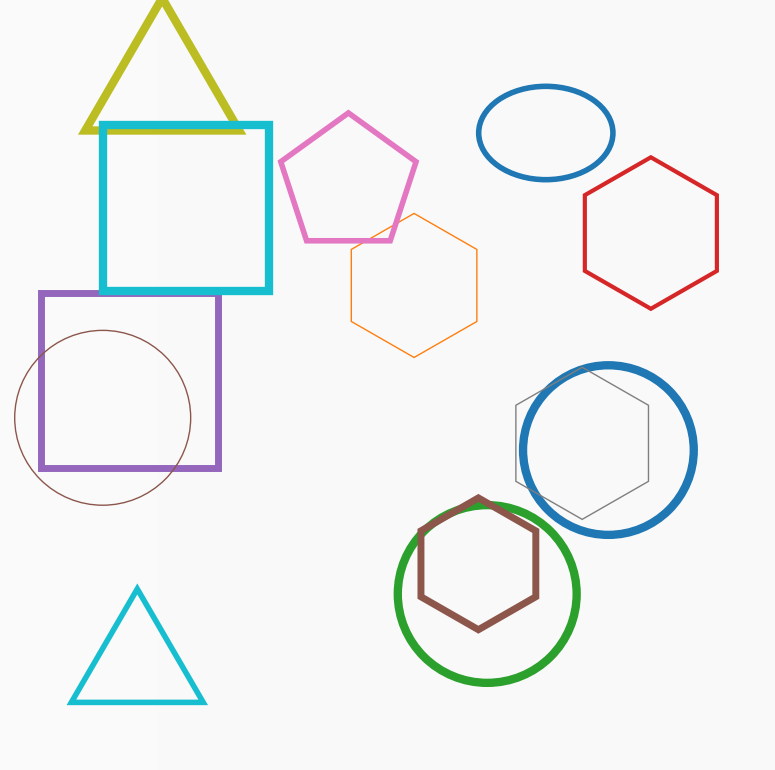[{"shape": "oval", "thickness": 2, "radius": 0.43, "center": [0.704, 0.827]}, {"shape": "circle", "thickness": 3, "radius": 0.55, "center": [0.785, 0.415]}, {"shape": "hexagon", "thickness": 0.5, "radius": 0.47, "center": [0.534, 0.629]}, {"shape": "circle", "thickness": 3, "radius": 0.58, "center": [0.629, 0.229]}, {"shape": "hexagon", "thickness": 1.5, "radius": 0.49, "center": [0.84, 0.697]}, {"shape": "square", "thickness": 2.5, "radius": 0.57, "center": [0.167, 0.506]}, {"shape": "circle", "thickness": 0.5, "radius": 0.57, "center": [0.133, 0.457]}, {"shape": "hexagon", "thickness": 2.5, "radius": 0.43, "center": [0.617, 0.268]}, {"shape": "pentagon", "thickness": 2, "radius": 0.46, "center": [0.45, 0.762]}, {"shape": "hexagon", "thickness": 0.5, "radius": 0.49, "center": [0.751, 0.424]}, {"shape": "triangle", "thickness": 3, "radius": 0.57, "center": [0.209, 0.888]}, {"shape": "square", "thickness": 3, "radius": 0.54, "center": [0.24, 0.729]}, {"shape": "triangle", "thickness": 2, "radius": 0.49, "center": [0.177, 0.137]}]